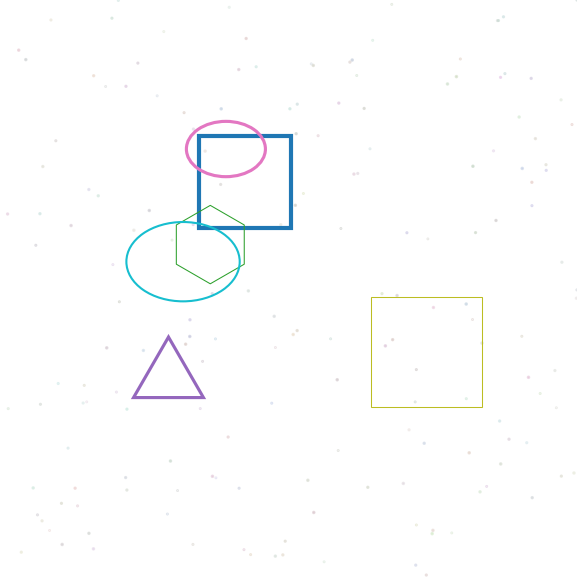[{"shape": "square", "thickness": 2, "radius": 0.4, "center": [0.424, 0.684]}, {"shape": "hexagon", "thickness": 0.5, "radius": 0.34, "center": [0.364, 0.576]}, {"shape": "triangle", "thickness": 1.5, "radius": 0.35, "center": [0.292, 0.346]}, {"shape": "oval", "thickness": 1.5, "radius": 0.34, "center": [0.391, 0.741]}, {"shape": "square", "thickness": 0.5, "radius": 0.48, "center": [0.738, 0.389]}, {"shape": "oval", "thickness": 1, "radius": 0.49, "center": [0.317, 0.546]}]